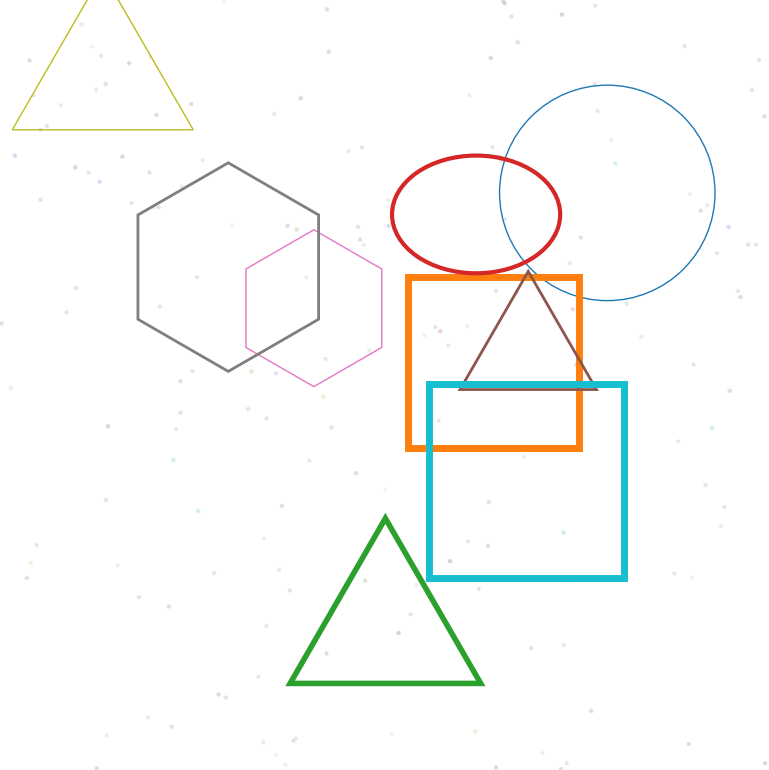[{"shape": "circle", "thickness": 0.5, "radius": 0.7, "center": [0.789, 0.749]}, {"shape": "square", "thickness": 2.5, "radius": 0.56, "center": [0.641, 0.529]}, {"shape": "triangle", "thickness": 2, "radius": 0.71, "center": [0.501, 0.184]}, {"shape": "oval", "thickness": 1.5, "radius": 0.55, "center": [0.618, 0.722]}, {"shape": "triangle", "thickness": 1, "radius": 0.51, "center": [0.686, 0.545]}, {"shape": "hexagon", "thickness": 0.5, "radius": 0.51, "center": [0.408, 0.6]}, {"shape": "hexagon", "thickness": 1, "radius": 0.68, "center": [0.296, 0.653]}, {"shape": "triangle", "thickness": 0.5, "radius": 0.68, "center": [0.133, 0.899]}, {"shape": "square", "thickness": 2.5, "radius": 0.63, "center": [0.684, 0.376]}]